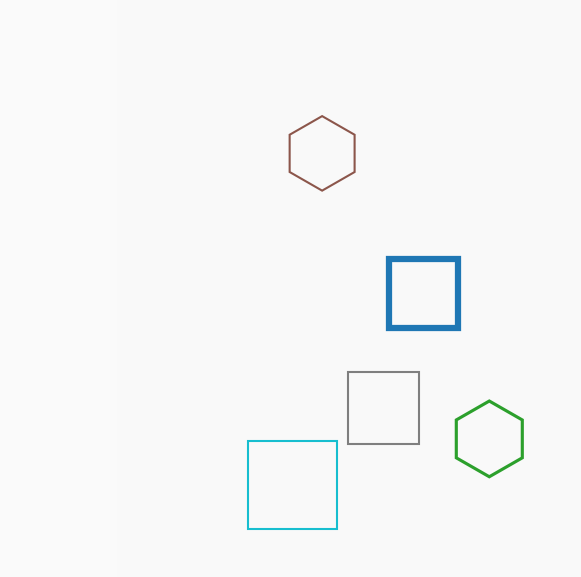[{"shape": "square", "thickness": 3, "radius": 0.3, "center": [0.728, 0.492]}, {"shape": "hexagon", "thickness": 1.5, "radius": 0.33, "center": [0.842, 0.239]}, {"shape": "hexagon", "thickness": 1, "radius": 0.32, "center": [0.554, 0.734]}, {"shape": "square", "thickness": 1, "radius": 0.31, "center": [0.66, 0.293]}, {"shape": "square", "thickness": 1, "radius": 0.38, "center": [0.503, 0.16]}]